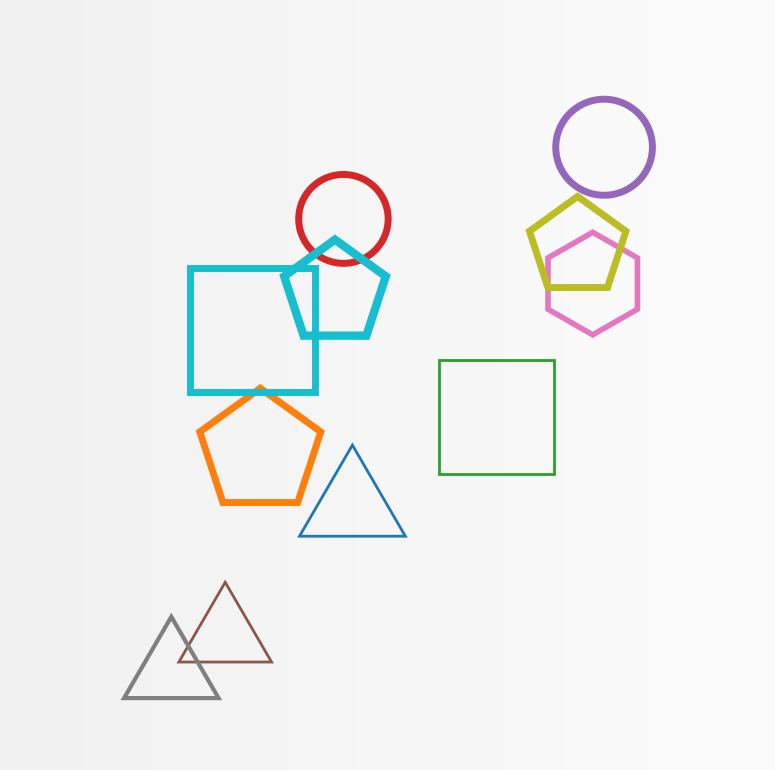[{"shape": "triangle", "thickness": 1, "radius": 0.39, "center": [0.455, 0.343]}, {"shape": "pentagon", "thickness": 2.5, "radius": 0.41, "center": [0.336, 0.414]}, {"shape": "square", "thickness": 1, "radius": 0.37, "center": [0.64, 0.458]}, {"shape": "circle", "thickness": 2.5, "radius": 0.29, "center": [0.443, 0.716]}, {"shape": "circle", "thickness": 2.5, "radius": 0.31, "center": [0.779, 0.809]}, {"shape": "triangle", "thickness": 1, "radius": 0.35, "center": [0.291, 0.175]}, {"shape": "hexagon", "thickness": 2, "radius": 0.33, "center": [0.765, 0.632]}, {"shape": "triangle", "thickness": 1.5, "radius": 0.35, "center": [0.221, 0.129]}, {"shape": "pentagon", "thickness": 2.5, "radius": 0.33, "center": [0.745, 0.679]}, {"shape": "square", "thickness": 2.5, "radius": 0.4, "center": [0.326, 0.571]}, {"shape": "pentagon", "thickness": 3, "radius": 0.34, "center": [0.432, 0.62]}]